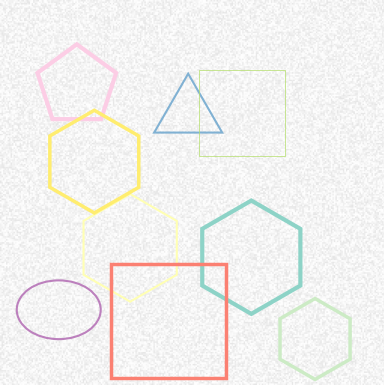[{"shape": "hexagon", "thickness": 3, "radius": 0.74, "center": [0.653, 0.332]}, {"shape": "hexagon", "thickness": 1.5, "radius": 0.7, "center": [0.338, 0.356]}, {"shape": "square", "thickness": 2.5, "radius": 0.74, "center": [0.438, 0.166]}, {"shape": "triangle", "thickness": 1.5, "radius": 0.51, "center": [0.489, 0.707]}, {"shape": "square", "thickness": 0.5, "radius": 0.56, "center": [0.628, 0.706]}, {"shape": "pentagon", "thickness": 3, "radius": 0.54, "center": [0.199, 0.777]}, {"shape": "oval", "thickness": 1.5, "radius": 0.55, "center": [0.153, 0.195]}, {"shape": "hexagon", "thickness": 2.5, "radius": 0.53, "center": [0.818, 0.12]}, {"shape": "hexagon", "thickness": 2.5, "radius": 0.67, "center": [0.245, 0.58]}]